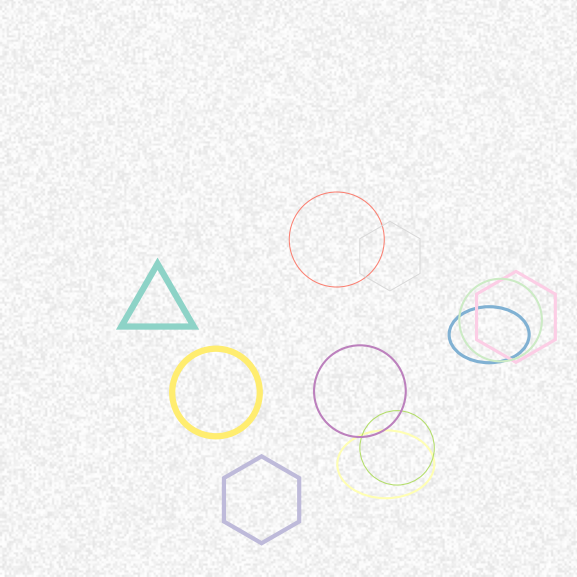[{"shape": "triangle", "thickness": 3, "radius": 0.36, "center": [0.273, 0.47]}, {"shape": "oval", "thickness": 1, "radius": 0.42, "center": [0.668, 0.195]}, {"shape": "hexagon", "thickness": 2, "radius": 0.38, "center": [0.453, 0.134]}, {"shape": "circle", "thickness": 0.5, "radius": 0.41, "center": [0.583, 0.584]}, {"shape": "oval", "thickness": 1.5, "radius": 0.35, "center": [0.847, 0.42]}, {"shape": "circle", "thickness": 0.5, "radius": 0.32, "center": [0.688, 0.224]}, {"shape": "hexagon", "thickness": 1.5, "radius": 0.39, "center": [0.893, 0.45]}, {"shape": "hexagon", "thickness": 0.5, "radius": 0.3, "center": [0.675, 0.556]}, {"shape": "circle", "thickness": 1, "radius": 0.4, "center": [0.623, 0.322]}, {"shape": "circle", "thickness": 1, "radius": 0.36, "center": [0.867, 0.445]}, {"shape": "circle", "thickness": 3, "radius": 0.38, "center": [0.374, 0.319]}]